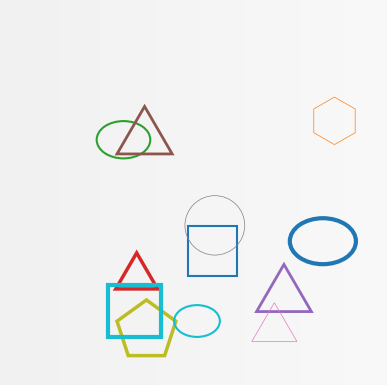[{"shape": "oval", "thickness": 3, "radius": 0.43, "center": [0.833, 0.374]}, {"shape": "square", "thickness": 1.5, "radius": 0.32, "center": [0.549, 0.348]}, {"shape": "hexagon", "thickness": 0.5, "radius": 0.31, "center": [0.863, 0.686]}, {"shape": "oval", "thickness": 1.5, "radius": 0.35, "center": [0.319, 0.637]}, {"shape": "triangle", "thickness": 2.5, "radius": 0.31, "center": [0.353, 0.281]}, {"shape": "triangle", "thickness": 2, "radius": 0.41, "center": [0.733, 0.232]}, {"shape": "triangle", "thickness": 2, "radius": 0.41, "center": [0.373, 0.641]}, {"shape": "triangle", "thickness": 0.5, "radius": 0.34, "center": [0.708, 0.146]}, {"shape": "circle", "thickness": 0.5, "radius": 0.39, "center": [0.554, 0.415]}, {"shape": "pentagon", "thickness": 2.5, "radius": 0.4, "center": [0.378, 0.141]}, {"shape": "square", "thickness": 3, "radius": 0.34, "center": [0.346, 0.192]}, {"shape": "oval", "thickness": 1.5, "radius": 0.29, "center": [0.508, 0.166]}]